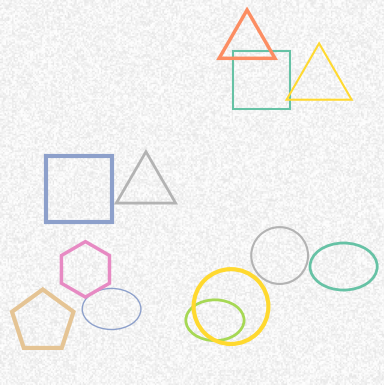[{"shape": "square", "thickness": 1.5, "radius": 0.37, "center": [0.679, 0.792]}, {"shape": "oval", "thickness": 2, "radius": 0.44, "center": [0.892, 0.308]}, {"shape": "triangle", "thickness": 2.5, "radius": 0.42, "center": [0.642, 0.89]}, {"shape": "square", "thickness": 3, "radius": 0.43, "center": [0.205, 0.509]}, {"shape": "oval", "thickness": 1, "radius": 0.38, "center": [0.29, 0.197]}, {"shape": "hexagon", "thickness": 2.5, "radius": 0.36, "center": [0.222, 0.3]}, {"shape": "oval", "thickness": 2, "radius": 0.38, "center": [0.558, 0.168]}, {"shape": "triangle", "thickness": 1.5, "radius": 0.49, "center": [0.829, 0.79]}, {"shape": "circle", "thickness": 3, "radius": 0.49, "center": [0.6, 0.204]}, {"shape": "pentagon", "thickness": 3, "radius": 0.42, "center": [0.111, 0.164]}, {"shape": "circle", "thickness": 1.5, "radius": 0.37, "center": [0.726, 0.336]}, {"shape": "triangle", "thickness": 2, "radius": 0.44, "center": [0.379, 0.517]}]